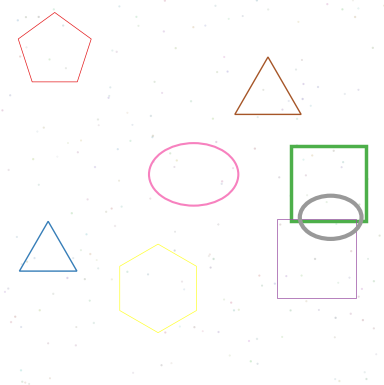[{"shape": "pentagon", "thickness": 0.5, "radius": 0.5, "center": [0.142, 0.868]}, {"shape": "triangle", "thickness": 1, "radius": 0.43, "center": [0.125, 0.339]}, {"shape": "square", "thickness": 2.5, "radius": 0.49, "center": [0.853, 0.524]}, {"shape": "square", "thickness": 0.5, "radius": 0.51, "center": [0.823, 0.329]}, {"shape": "hexagon", "thickness": 0.5, "radius": 0.58, "center": [0.411, 0.251]}, {"shape": "triangle", "thickness": 1, "radius": 0.5, "center": [0.696, 0.753]}, {"shape": "oval", "thickness": 1.5, "radius": 0.58, "center": [0.503, 0.547]}, {"shape": "oval", "thickness": 3, "radius": 0.4, "center": [0.859, 0.436]}]